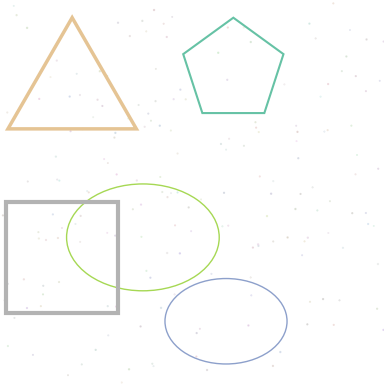[{"shape": "pentagon", "thickness": 1.5, "radius": 0.68, "center": [0.606, 0.817]}, {"shape": "oval", "thickness": 1, "radius": 0.79, "center": [0.587, 0.166]}, {"shape": "oval", "thickness": 1, "radius": 0.99, "center": [0.371, 0.383]}, {"shape": "triangle", "thickness": 2.5, "radius": 0.96, "center": [0.187, 0.762]}, {"shape": "square", "thickness": 3, "radius": 0.72, "center": [0.162, 0.331]}]